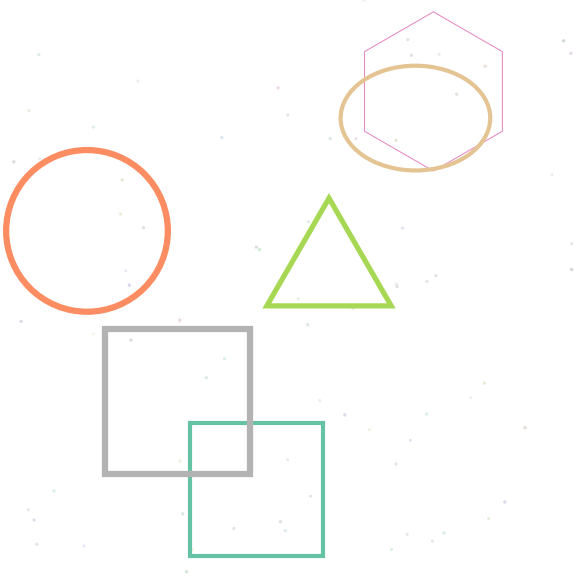[{"shape": "square", "thickness": 2, "radius": 0.57, "center": [0.444, 0.152]}, {"shape": "circle", "thickness": 3, "radius": 0.7, "center": [0.151, 0.599]}, {"shape": "hexagon", "thickness": 0.5, "radius": 0.69, "center": [0.751, 0.841]}, {"shape": "triangle", "thickness": 2.5, "radius": 0.62, "center": [0.57, 0.532]}, {"shape": "oval", "thickness": 2, "radius": 0.65, "center": [0.719, 0.795]}, {"shape": "square", "thickness": 3, "radius": 0.63, "center": [0.307, 0.304]}]